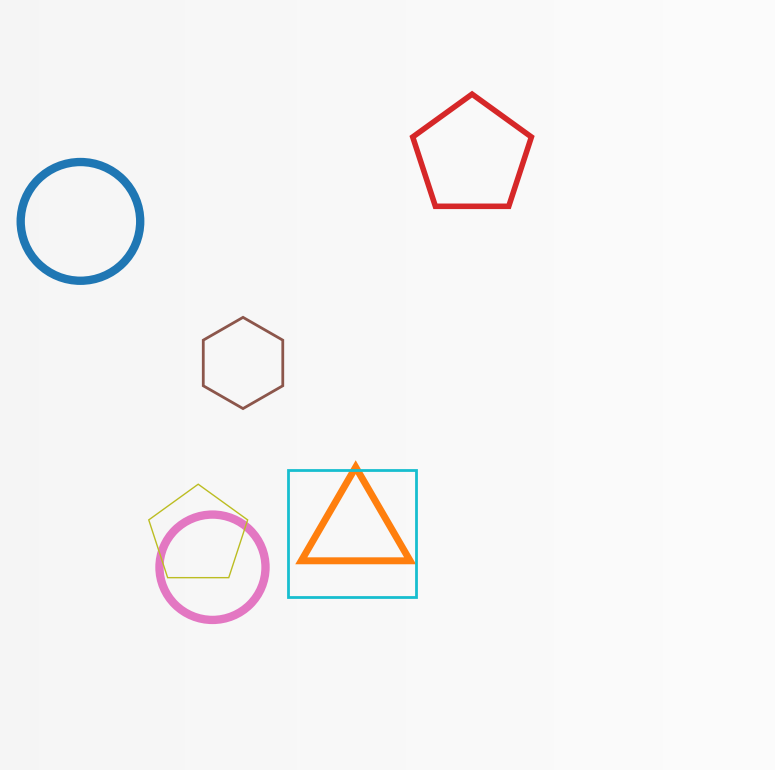[{"shape": "circle", "thickness": 3, "radius": 0.39, "center": [0.104, 0.712]}, {"shape": "triangle", "thickness": 2.5, "radius": 0.41, "center": [0.459, 0.312]}, {"shape": "pentagon", "thickness": 2, "radius": 0.4, "center": [0.609, 0.797]}, {"shape": "hexagon", "thickness": 1, "radius": 0.3, "center": [0.314, 0.529]}, {"shape": "circle", "thickness": 3, "radius": 0.34, "center": [0.274, 0.263]}, {"shape": "pentagon", "thickness": 0.5, "radius": 0.34, "center": [0.256, 0.304]}, {"shape": "square", "thickness": 1, "radius": 0.41, "center": [0.454, 0.307]}]